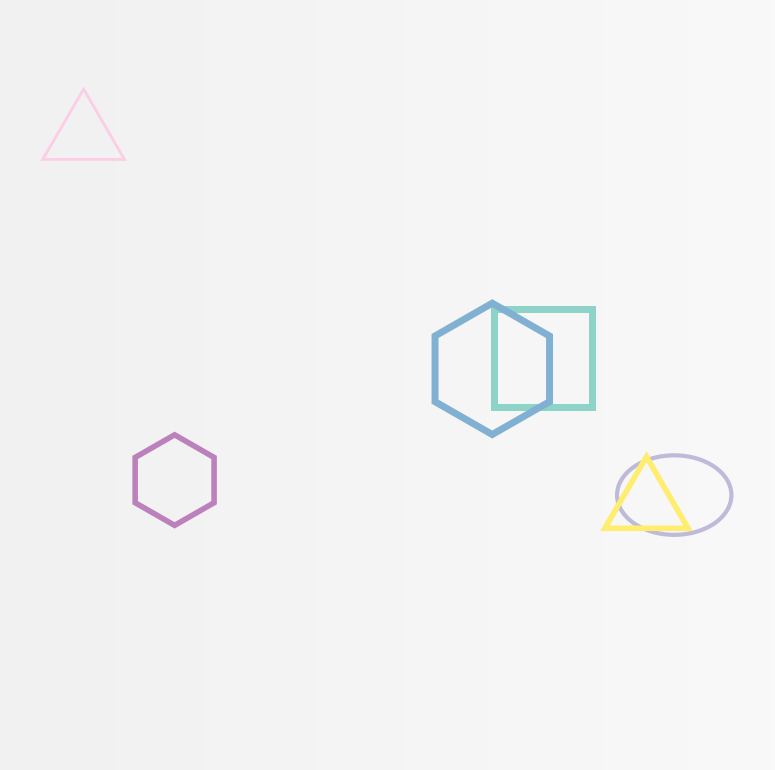[{"shape": "square", "thickness": 2.5, "radius": 0.32, "center": [0.701, 0.535]}, {"shape": "oval", "thickness": 1.5, "radius": 0.37, "center": [0.87, 0.357]}, {"shape": "hexagon", "thickness": 2.5, "radius": 0.43, "center": [0.635, 0.521]}, {"shape": "triangle", "thickness": 1, "radius": 0.3, "center": [0.108, 0.823]}, {"shape": "hexagon", "thickness": 2, "radius": 0.29, "center": [0.225, 0.377]}, {"shape": "triangle", "thickness": 2, "radius": 0.31, "center": [0.834, 0.345]}]